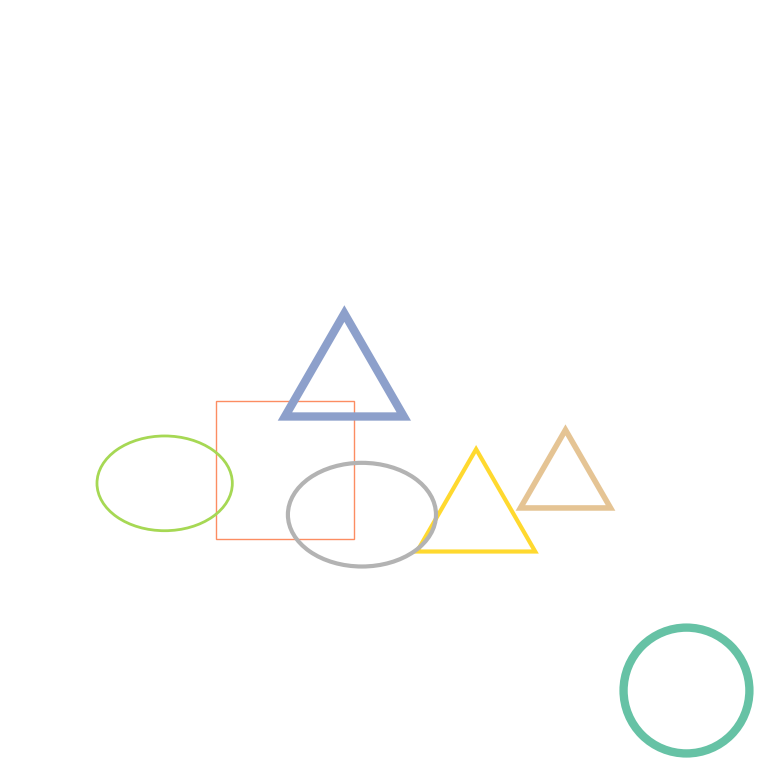[{"shape": "circle", "thickness": 3, "radius": 0.41, "center": [0.892, 0.103]}, {"shape": "square", "thickness": 0.5, "radius": 0.45, "center": [0.37, 0.39]}, {"shape": "triangle", "thickness": 3, "radius": 0.45, "center": [0.447, 0.504]}, {"shape": "oval", "thickness": 1, "radius": 0.44, "center": [0.214, 0.372]}, {"shape": "triangle", "thickness": 1.5, "radius": 0.44, "center": [0.618, 0.328]}, {"shape": "triangle", "thickness": 2, "radius": 0.34, "center": [0.734, 0.374]}, {"shape": "oval", "thickness": 1.5, "radius": 0.48, "center": [0.47, 0.332]}]